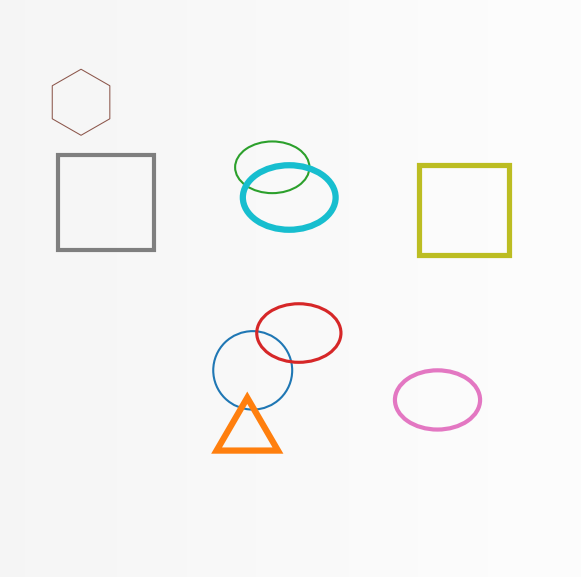[{"shape": "circle", "thickness": 1, "radius": 0.34, "center": [0.435, 0.358]}, {"shape": "triangle", "thickness": 3, "radius": 0.3, "center": [0.425, 0.249]}, {"shape": "oval", "thickness": 1, "radius": 0.32, "center": [0.468, 0.709]}, {"shape": "oval", "thickness": 1.5, "radius": 0.36, "center": [0.514, 0.422]}, {"shape": "hexagon", "thickness": 0.5, "radius": 0.29, "center": [0.139, 0.822]}, {"shape": "oval", "thickness": 2, "radius": 0.37, "center": [0.753, 0.307]}, {"shape": "square", "thickness": 2, "radius": 0.41, "center": [0.182, 0.648]}, {"shape": "square", "thickness": 2.5, "radius": 0.39, "center": [0.798, 0.636]}, {"shape": "oval", "thickness": 3, "radius": 0.4, "center": [0.498, 0.657]}]